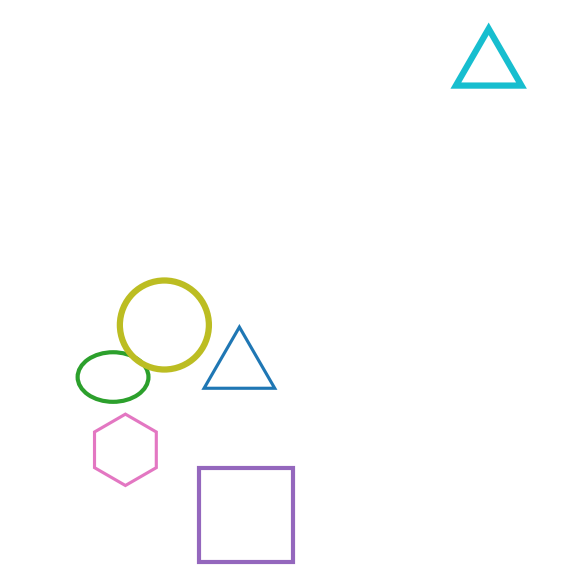[{"shape": "triangle", "thickness": 1.5, "radius": 0.35, "center": [0.415, 0.362]}, {"shape": "oval", "thickness": 2, "radius": 0.31, "center": [0.196, 0.346]}, {"shape": "square", "thickness": 2, "radius": 0.41, "center": [0.427, 0.107]}, {"shape": "hexagon", "thickness": 1.5, "radius": 0.31, "center": [0.217, 0.22]}, {"shape": "circle", "thickness": 3, "radius": 0.39, "center": [0.285, 0.436]}, {"shape": "triangle", "thickness": 3, "radius": 0.33, "center": [0.846, 0.884]}]